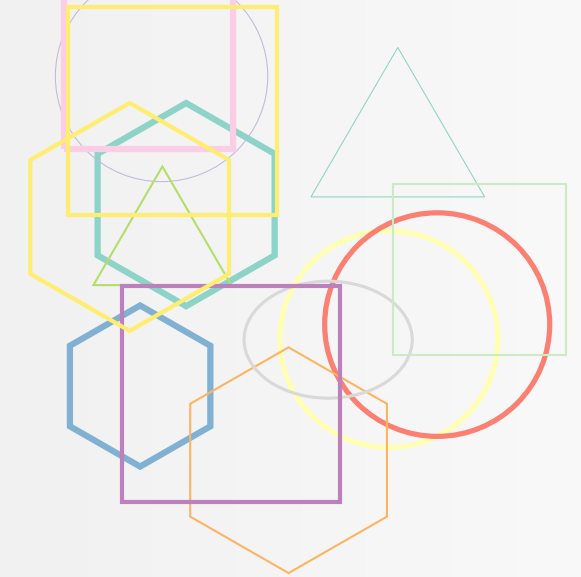[{"shape": "triangle", "thickness": 0.5, "radius": 0.86, "center": [0.684, 0.744]}, {"shape": "hexagon", "thickness": 3, "radius": 0.88, "center": [0.32, 0.645]}, {"shape": "circle", "thickness": 2.5, "radius": 0.94, "center": [0.669, 0.412]}, {"shape": "circle", "thickness": 0.5, "radius": 0.91, "center": [0.278, 0.867]}, {"shape": "circle", "thickness": 2.5, "radius": 0.97, "center": [0.752, 0.437]}, {"shape": "hexagon", "thickness": 3, "radius": 0.7, "center": [0.241, 0.331]}, {"shape": "hexagon", "thickness": 1, "radius": 0.98, "center": [0.496, 0.202]}, {"shape": "triangle", "thickness": 1, "radius": 0.68, "center": [0.279, 0.574]}, {"shape": "square", "thickness": 3, "radius": 0.73, "center": [0.256, 0.886]}, {"shape": "oval", "thickness": 1.5, "radius": 0.72, "center": [0.565, 0.411]}, {"shape": "square", "thickness": 2, "radius": 0.93, "center": [0.398, 0.317]}, {"shape": "square", "thickness": 1, "radius": 0.74, "center": [0.825, 0.532]}, {"shape": "hexagon", "thickness": 2, "radius": 0.99, "center": [0.223, 0.624]}, {"shape": "square", "thickness": 2, "radius": 0.9, "center": [0.297, 0.807]}]